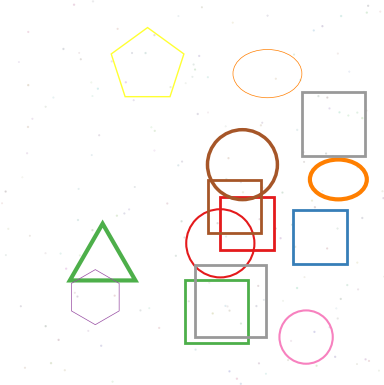[{"shape": "circle", "thickness": 1.5, "radius": 0.44, "center": [0.572, 0.368]}, {"shape": "square", "thickness": 2, "radius": 0.35, "center": [0.641, 0.42]}, {"shape": "square", "thickness": 2, "radius": 0.35, "center": [0.831, 0.384]}, {"shape": "square", "thickness": 2, "radius": 0.41, "center": [0.564, 0.191]}, {"shape": "triangle", "thickness": 3, "radius": 0.49, "center": [0.267, 0.321]}, {"shape": "hexagon", "thickness": 0.5, "radius": 0.36, "center": [0.248, 0.228]}, {"shape": "oval", "thickness": 3, "radius": 0.37, "center": [0.879, 0.534]}, {"shape": "oval", "thickness": 0.5, "radius": 0.45, "center": [0.695, 0.809]}, {"shape": "pentagon", "thickness": 1, "radius": 0.5, "center": [0.383, 0.829]}, {"shape": "circle", "thickness": 2.5, "radius": 0.45, "center": [0.63, 0.572]}, {"shape": "square", "thickness": 2, "radius": 0.35, "center": [0.61, 0.464]}, {"shape": "circle", "thickness": 1.5, "radius": 0.35, "center": [0.795, 0.124]}, {"shape": "square", "thickness": 2, "radius": 0.47, "center": [0.599, 0.218]}, {"shape": "square", "thickness": 2, "radius": 0.41, "center": [0.866, 0.677]}]